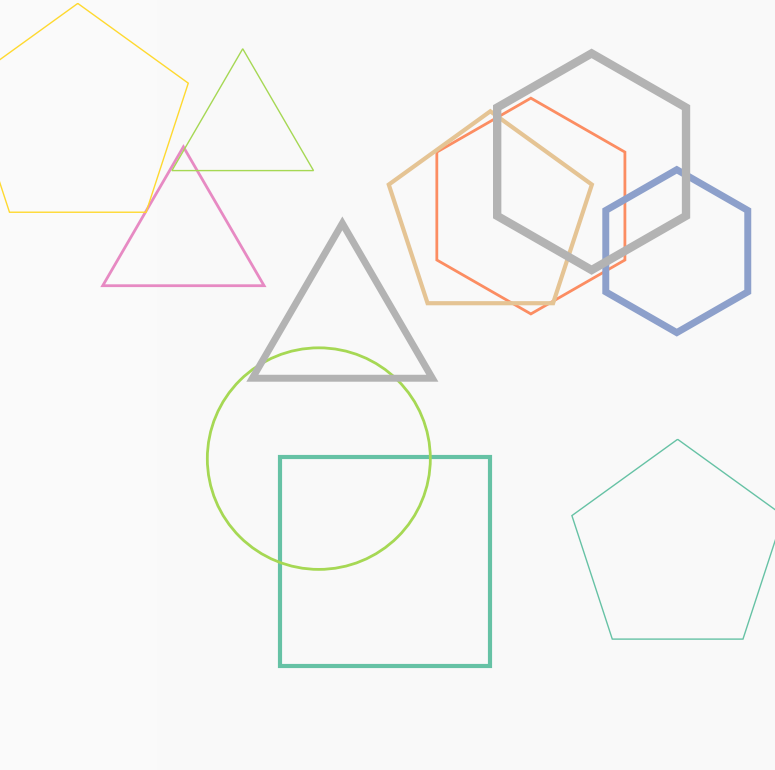[{"shape": "square", "thickness": 1.5, "radius": 0.68, "center": [0.497, 0.271]}, {"shape": "pentagon", "thickness": 0.5, "radius": 0.72, "center": [0.874, 0.286]}, {"shape": "hexagon", "thickness": 1, "radius": 0.7, "center": [0.685, 0.732]}, {"shape": "hexagon", "thickness": 2.5, "radius": 0.53, "center": [0.873, 0.674]}, {"shape": "triangle", "thickness": 1, "radius": 0.6, "center": [0.237, 0.689]}, {"shape": "circle", "thickness": 1, "radius": 0.72, "center": [0.411, 0.404]}, {"shape": "triangle", "thickness": 0.5, "radius": 0.53, "center": [0.313, 0.831]}, {"shape": "pentagon", "thickness": 0.5, "radius": 0.75, "center": [0.1, 0.846]}, {"shape": "pentagon", "thickness": 1.5, "radius": 0.69, "center": [0.633, 0.718]}, {"shape": "triangle", "thickness": 2.5, "radius": 0.67, "center": [0.442, 0.576]}, {"shape": "hexagon", "thickness": 3, "radius": 0.7, "center": [0.763, 0.79]}]